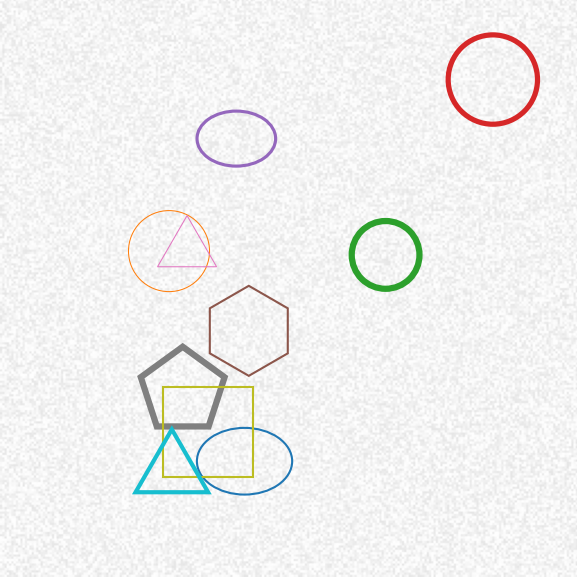[{"shape": "oval", "thickness": 1, "radius": 0.41, "center": [0.423, 0.2]}, {"shape": "circle", "thickness": 0.5, "radius": 0.35, "center": [0.293, 0.564]}, {"shape": "circle", "thickness": 3, "radius": 0.29, "center": [0.668, 0.558]}, {"shape": "circle", "thickness": 2.5, "radius": 0.39, "center": [0.853, 0.861]}, {"shape": "oval", "thickness": 1.5, "radius": 0.34, "center": [0.409, 0.759]}, {"shape": "hexagon", "thickness": 1, "radius": 0.39, "center": [0.431, 0.426]}, {"shape": "triangle", "thickness": 0.5, "radius": 0.3, "center": [0.324, 0.567]}, {"shape": "pentagon", "thickness": 3, "radius": 0.38, "center": [0.316, 0.322]}, {"shape": "square", "thickness": 1, "radius": 0.39, "center": [0.361, 0.251]}, {"shape": "triangle", "thickness": 2, "radius": 0.36, "center": [0.298, 0.183]}]